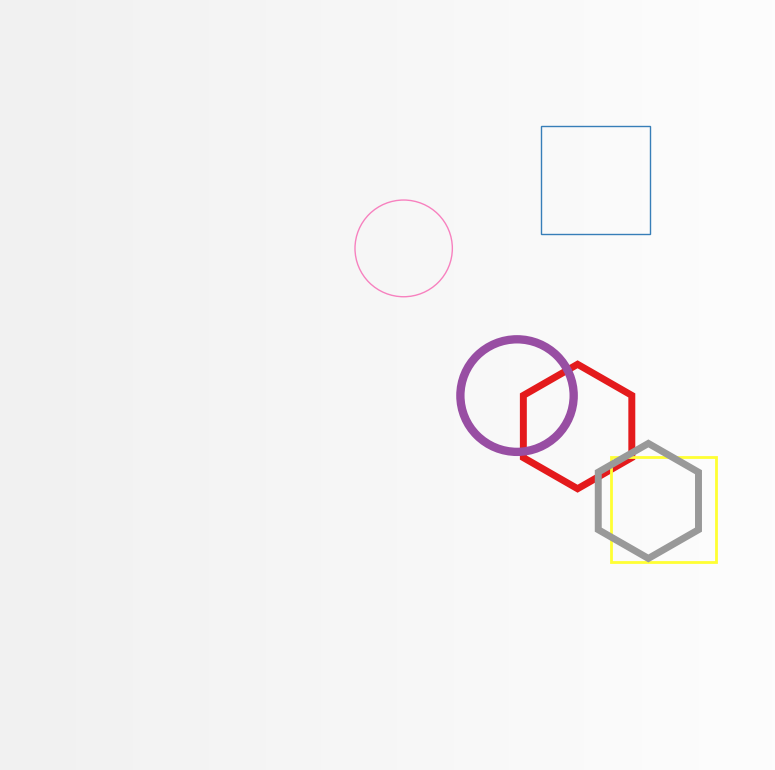[{"shape": "hexagon", "thickness": 2.5, "radius": 0.4, "center": [0.745, 0.446]}, {"shape": "square", "thickness": 0.5, "radius": 0.35, "center": [0.768, 0.766]}, {"shape": "circle", "thickness": 3, "radius": 0.37, "center": [0.667, 0.486]}, {"shape": "square", "thickness": 1, "radius": 0.34, "center": [0.856, 0.338]}, {"shape": "circle", "thickness": 0.5, "radius": 0.31, "center": [0.521, 0.677]}, {"shape": "hexagon", "thickness": 2.5, "radius": 0.37, "center": [0.837, 0.349]}]